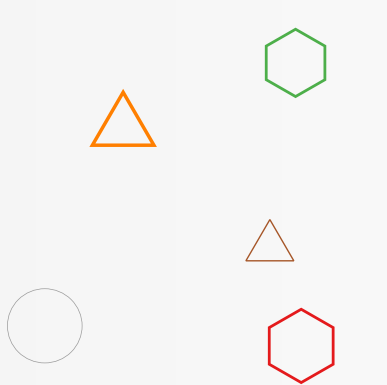[{"shape": "hexagon", "thickness": 2, "radius": 0.48, "center": [0.777, 0.102]}, {"shape": "hexagon", "thickness": 2, "radius": 0.44, "center": [0.763, 0.837]}, {"shape": "triangle", "thickness": 2.5, "radius": 0.46, "center": [0.318, 0.669]}, {"shape": "triangle", "thickness": 1, "radius": 0.36, "center": [0.696, 0.358]}, {"shape": "circle", "thickness": 0.5, "radius": 0.48, "center": [0.116, 0.154]}]